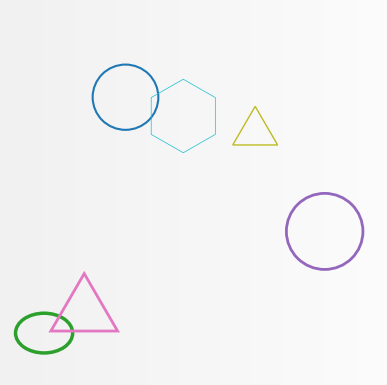[{"shape": "circle", "thickness": 1.5, "radius": 0.42, "center": [0.324, 0.748]}, {"shape": "oval", "thickness": 2.5, "radius": 0.37, "center": [0.114, 0.135]}, {"shape": "circle", "thickness": 2, "radius": 0.49, "center": [0.838, 0.399]}, {"shape": "triangle", "thickness": 2, "radius": 0.5, "center": [0.217, 0.19]}, {"shape": "triangle", "thickness": 1, "radius": 0.33, "center": [0.659, 0.657]}, {"shape": "hexagon", "thickness": 0.5, "radius": 0.48, "center": [0.473, 0.699]}]